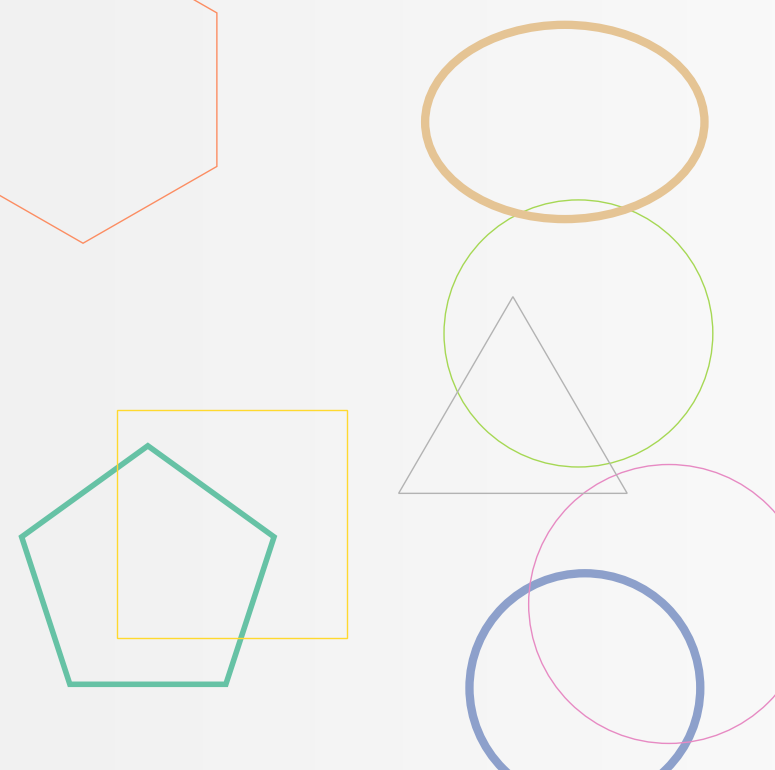[{"shape": "pentagon", "thickness": 2, "radius": 0.86, "center": [0.191, 0.25]}, {"shape": "hexagon", "thickness": 0.5, "radius": 1.0, "center": [0.107, 0.884]}, {"shape": "circle", "thickness": 3, "radius": 0.74, "center": [0.755, 0.107]}, {"shape": "circle", "thickness": 0.5, "radius": 0.91, "center": [0.863, 0.216]}, {"shape": "circle", "thickness": 0.5, "radius": 0.87, "center": [0.746, 0.567]}, {"shape": "square", "thickness": 0.5, "radius": 0.74, "center": [0.3, 0.32]}, {"shape": "oval", "thickness": 3, "radius": 0.9, "center": [0.729, 0.842]}, {"shape": "triangle", "thickness": 0.5, "radius": 0.85, "center": [0.662, 0.444]}]